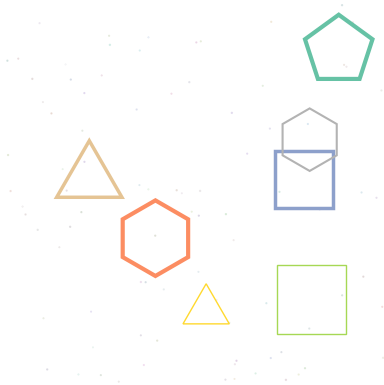[{"shape": "pentagon", "thickness": 3, "radius": 0.46, "center": [0.88, 0.87]}, {"shape": "hexagon", "thickness": 3, "radius": 0.49, "center": [0.404, 0.381]}, {"shape": "square", "thickness": 2.5, "radius": 0.37, "center": [0.79, 0.533]}, {"shape": "square", "thickness": 1, "radius": 0.45, "center": [0.809, 0.222]}, {"shape": "triangle", "thickness": 1, "radius": 0.35, "center": [0.535, 0.194]}, {"shape": "triangle", "thickness": 2.5, "radius": 0.49, "center": [0.232, 0.537]}, {"shape": "hexagon", "thickness": 1.5, "radius": 0.41, "center": [0.804, 0.637]}]